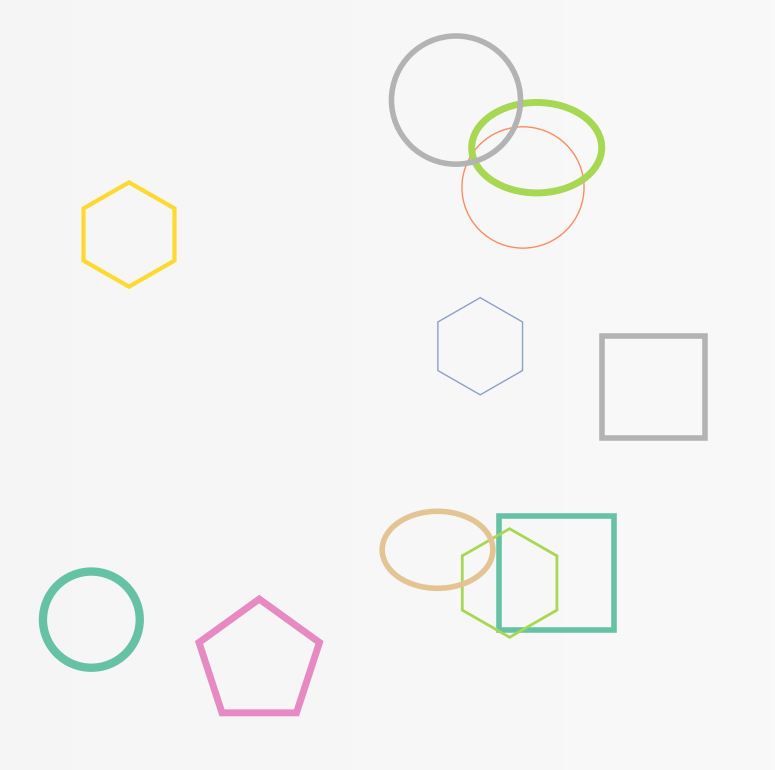[{"shape": "circle", "thickness": 3, "radius": 0.31, "center": [0.118, 0.195]}, {"shape": "square", "thickness": 2, "radius": 0.37, "center": [0.718, 0.256]}, {"shape": "circle", "thickness": 0.5, "radius": 0.39, "center": [0.675, 0.757]}, {"shape": "hexagon", "thickness": 0.5, "radius": 0.32, "center": [0.62, 0.55]}, {"shape": "pentagon", "thickness": 2.5, "radius": 0.41, "center": [0.335, 0.14]}, {"shape": "oval", "thickness": 2.5, "radius": 0.42, "center": [0.693, 0.808]}, {"shape": "hexagon", "thickness": 1, "radius": 0.35, "center": [0.658, 0.243]}, {"shape": "hexagon", "thickness": 1.5, "radius": 0.34, "center": [0.166, 0.695]}, {"shape": "oval", "thickness": 2, "radius": 0.36, "center": [0.565, 0.286]}, {"shape": "circle", "thickness": 2, "radius": 0.42, "center": [0.588, 0.87]}, {"shape": "square", "thickness": 2, "radius": 0.33, "center": [0.843, 0.497]}]